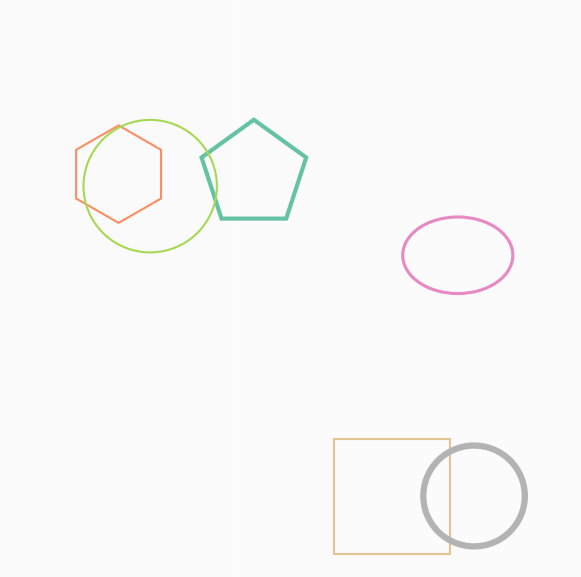[{"shape": "pentagon", "thickness": 2, "radius": 0.47, "center": [0.437, 0.697]}, {"shape": "hexagon", "thickness": 1, "radius": 0.42, "center": [0.204, 0.698]}, {"shape": "oval", "thickness": 1.5, "radius": 0.47, "center": [0.788, 0.557]}, {"shape": "circle", "thickness": 1, "radius": 0.57, "center": [0.258, 0.677]}, {"shape": "square", "thickness": 1, "radius": 0.5, "center": [0.674, 0.139]}, {"shape": "circle", "thickness": 3, "radius": 0.44, "center": [0.816, 0.14]}]